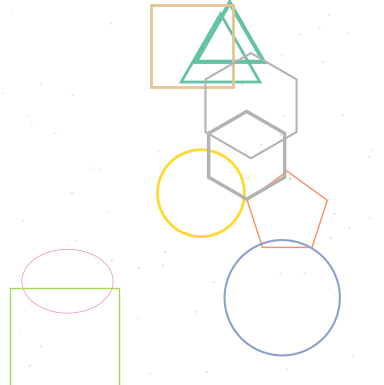[{"shape": "triangle", "thickness": 2, "radius": 0.59, "center": [0.573, 0.846]}, {"shape": "triangle", "thickness": 3, "radius": 0.51, "center": [0.597, 0.891]}, {"shape": "pentagon", "thickness": 1, "radius": 0.55, "center": [0.746, 0.446]}, {"shape": "circle", "thickness": 1.5, "radius": 0.75, "center": [0.733, 0.227]}, {"shape": "oval", "thickness": 0.5, "radius": 0.59, "center": [0.175, 0.27]}, {"shape": "square", "thickness": 1, "radius": 0.71, "center": [0.168, 0.111]}, {"shape": "circle", "thickness": 2, "radius": 0.56, "center": [0.522, 0.498]}, {"shape": "square", "thickness": 2, "radius": 0.54, "center": [0.498, 0.88]}, {"shape": "hexagon", "thickness": 2.5, "radius": 0.57, "center": [0.641, 0.597]}, {"shape": "hexagon", "thickness": 1.5, "radius": 0.68, "center": [0.652, 0.726]}]